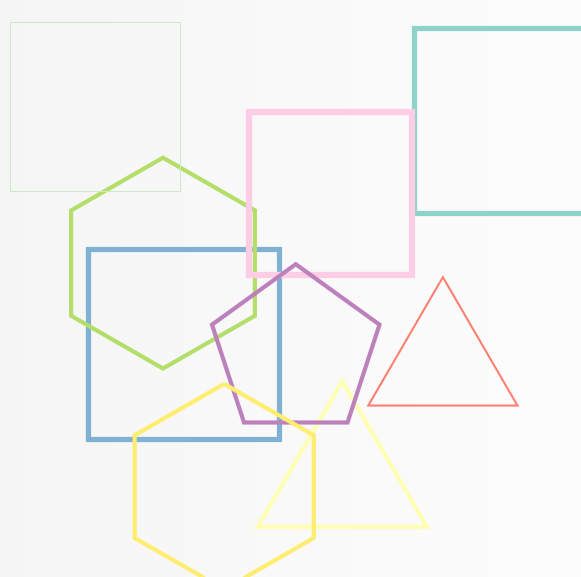[{"shape": "square", "thickness": 2.5, "radius": 0.8, "center": [0.872, 0.79]}, {"shape": "triangle", "thickness": 2, "radius": 0.84, "center": [0.589, 0.171]}, {"shape": "triangle", "thickness": 1, "radius": 0.74, "center": [0.762, 0.371]}, {"shape": "square", "thickness": 2.5, "radius": 0.82, "center": [0.316, 0.403]}, {"shape": "hexagon", "thickness": 2, "radius": 0.91, "center": [0.28, 0.544]}, {"shape": "square", "thickness": 3, "radius": 0.7, "center": [0.569, 0.664]}, {"shape": "pentagon", "thickness": 2, "radius": 0.76, "center": [0.509, 0.39]}, {"shape": "square", "thickness": 0.5, "radius": 0.73, "center": [0.163, 0.815]}, {"shape": "hexagon", "thickness": 2, "radius": 0.89, "center": [0.386, 0.156]}]